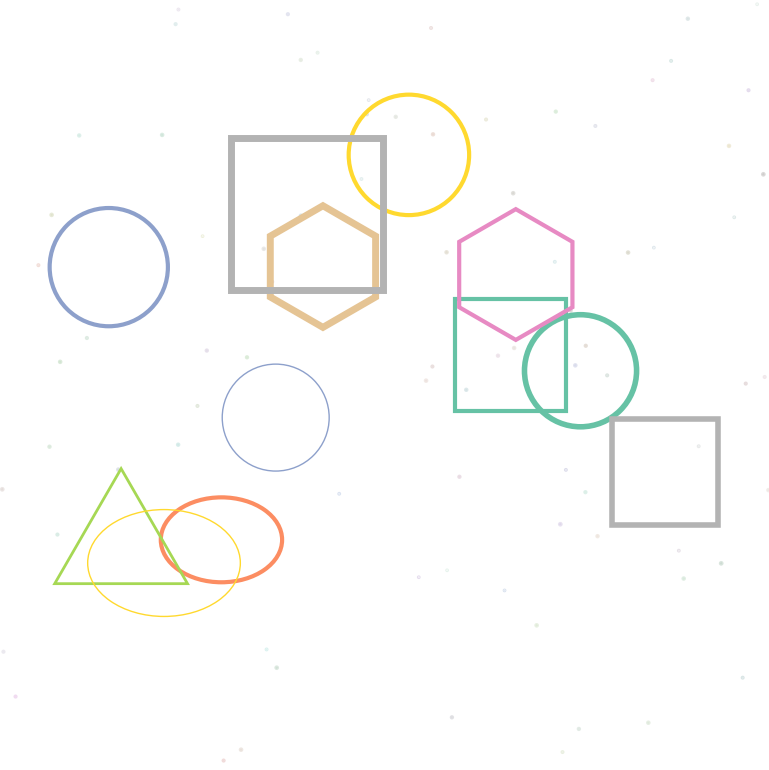[{"shape": "square", "thickness": 1.5, "radius": 0.36, "center": [0.663, 0.539]}, {"shape": "circle", "thickness": 2, "radius": 0.36, "center": [0.754, 0.519]}, {"shape": "oval", "thickness": 1.5, "radius": 0.39, "center": [0.288, 0.299]}, {"shape": "circle", "thickness": 0.5, "radius": 0.35, "center": [0.358, 0.458]}, {"shape": "circle", "thickness": 1.5, "radius": 0.38, "center": [0.141, 0.653]}, {"shape": "hexagon", "thickness": 1.5, "radius": 0.42, "center": [0.67, 0.643]}, {"shape": "triangle", "thickness": 1, "radius": 0.5, "center": [0.157, 0.292]}, {"shape": "circle", "thickness": 1.5, "radius": 0.39, "center": [0.531, 0.799]}, {"shape": "oval", "thickness": 0.5, "radius": 0.5, "center": [0.213, 0.269]}, {"shape": "hexagon", "thickness": 2.5, "radius": 0.39, "center": [0.419, 0.654]}, {"shape": "square", "thickness": 2.5, "radius": 0.49, "center": [0.399, 0.722]}, {"shape": "square", "thickness": 2, "radius": 0.34, "center": [0.864, 0.387]}]